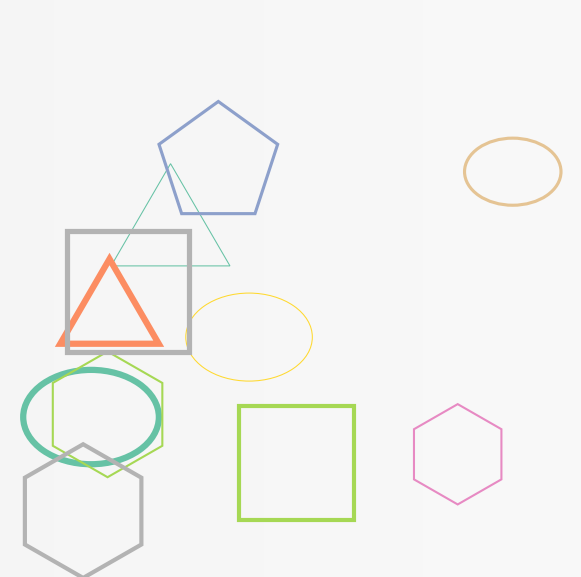[{"shape": "oval", "thickness": 3, "radius": 0.58, "center": [0.157, 0.277]}, {"shape": "triangle", "thickness": 0.5, "radius": 0.59, "center": [0.293, 0.598]}, {"shape": "triangle", "thickness": 3, "radius": 0.49, "center": [0.188, 0.453]}, {"shape": "pentagon", "thickness": 1.5, "radius": 0.54, "center": [0.376, 0.716]}, {"shape": "hexagon", "thickness": 1, "radius": 0.43, "center": [0.787, 0.212]}, {"shape": "square", "thickness": 2, "radius": 0.49, "center": [0.509, 0.197]}, {"shape": "hexagon", "thickness": 1, "radius": 0.54, "center": [0.185, 0.282]}, {"shape": "oval", "thickness": 0.5, "radius": 0.54, "center": [0.428, 0.415]}, {"shape": "oval", "thickness": 1.5, "radius": 0.41, "center": [0.882, 0.702]}, {"shape": "hexagon", "thickness": 2, "radius": 0.58, "center": [0.143, 0.114]}, {"shape": "square", "thickness": 2.5, "radius": 0.53, "center": [0.22, 0.494]}]